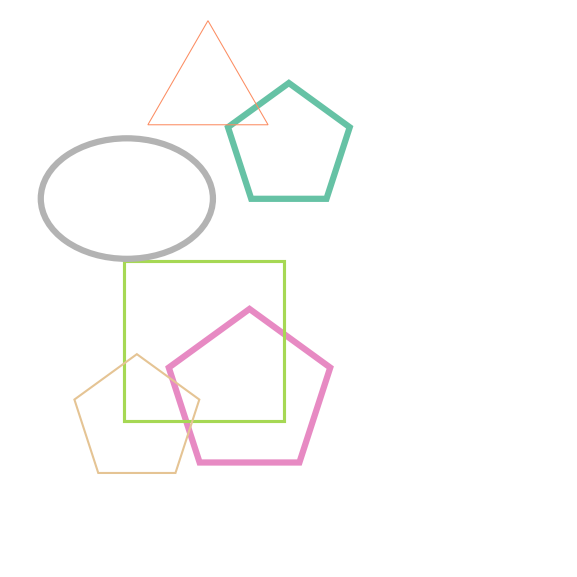[{"shape": "pentagon", "thickness": 3, "radius": 0.55, "center": [0.5, 0.745]}, {"shape": "triangle", "thickness": 0.5, "radius": 0.6, "center": [0.36, 0.843]}, {"shape": "pentagon", "thickness": 3, "radius": 0.73, "center": [0.432, 0.317]}, {"shape": "square", "thickness": 1.5, "radius": 0.69, "center": [0.353, 0.408]}, {"shape": "pentagon", "thickness": 1, "radius": 0.57, "center": [0.237, 0.272]}, {"shape": "oval", "thickness": 3, "radius": 0.75, "center": [0.22, 0.655]}]